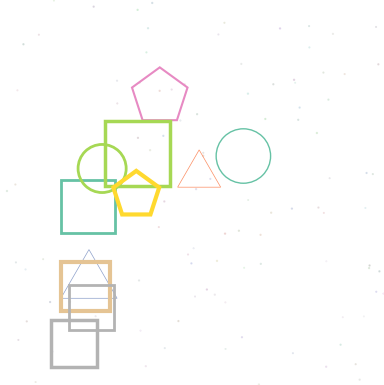[{"shape": "circle", "thickness": 1, "radius": 0.35, "center": [0.632, 0.595]}, {"shape": "square", "thickness": 2, "radius": 0.35, "center": [0.229, 0.464]}, {"shape": "triangle", "thickness": 0.5, "radius": 0.32, "center": [0.517, 0.546]}, {"shape": "triangle", "thickness": 0.5, "radius": 0.42, "center": [0.231, 0.267]}, {"shape": "pentagon", "thickness": 1.5, "radius": 0.38, "center": [0.415, 0.749]}, {"shape": "circle", "thickness": 2, "radius": 0.31, "center": [0.265, 0.562]}, {"shape": "square", "thickness": 2.5, "radius": 0.42, "center": [0.358, 0.602]}, {"shape": "pentagon", "thickness": 3, "radius": 0.31, "center": [0.354, 0.494]}, {"shape": "square", "thickness": 3, "radius": 0.32, "center": [0.222, 0.256]}, {"shape": "square", "thickness": 2, "radius": 0.29, "center": [0.237, 0.202]}, {"shape": "square", "thickness": 2.5, "radius": 0.3, "center": [0.192, 0.108]}]